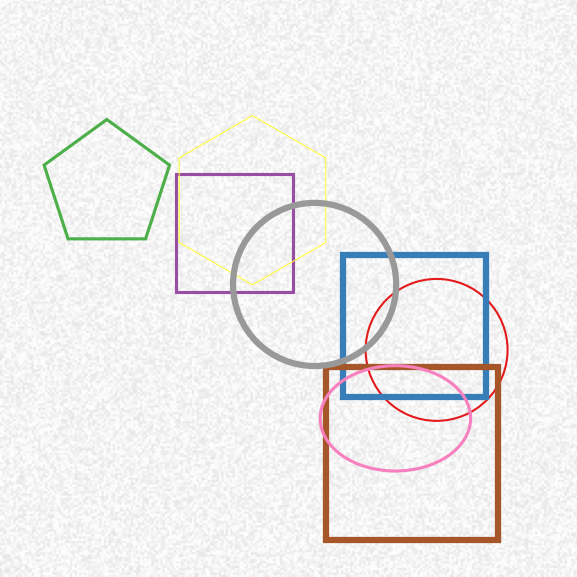[{"shape": "circle", "thickness": 1, "radius": 0.61, "center": [0.756, 0.393]}, {"shape": "square", "thickness": 3, "radius": 0.62, "center": [0.718, 0.435]}, {"shape": "pentagon", "thickness": 1.5, "radius": 0.57, "center": [0.185, 0.678]}, {"shape": "square", "thickness": 1.5, "radius": 0.51, "center": [0.406, 0.596]}, {"shape": "hexagon", "thickness": 0.5, "radius": 0.73, "center": [0.437, 0.652]}, {"shape": "square", "thickness": 3, "radius": 0.75, "center": [0.713, 0.214]}, {"shape": "oval", "thickness": 1.5, "radius": 0.65, "center": [0.685, 0.275]}, {"shape": "circle", "thickness": 3, "radius": 0.71, "center": [0.545, 0.507]}]